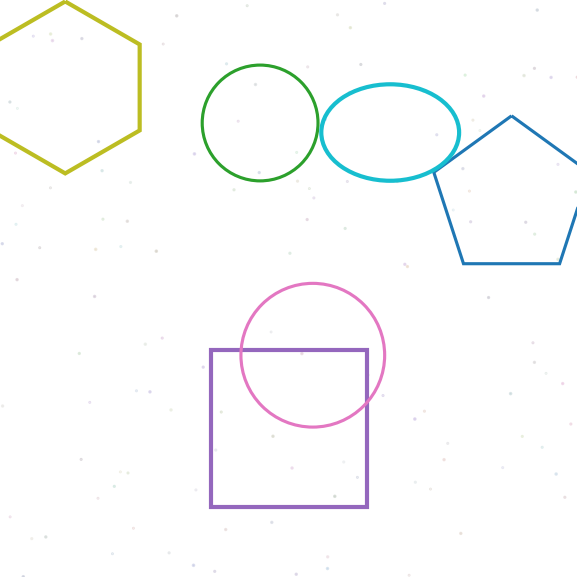[{"shape": "pentagon", "thickness": 1.5, "radius": 0.71, "center": [0.886, 0.657]}, {"shape": "circle", "thickness": 1.5, "radius": 0.5, "center": [0.45, 0.786]}, {"shape": "square", "thickness": 2, "radius": 0.68, "center": [0.5, 0.258]}, {"shape": "circle", "thickness": 1.5, "radius": 0.62, "center": [0.542, 0.384]}, {"shape": "hexagon", "thickness": 2, "radius": 0.74, "center": [0.113, 0.848]}, {"shape": "oval", "thickness": 2, "radius": 0.6, "center": [0.676, 0.77]}]